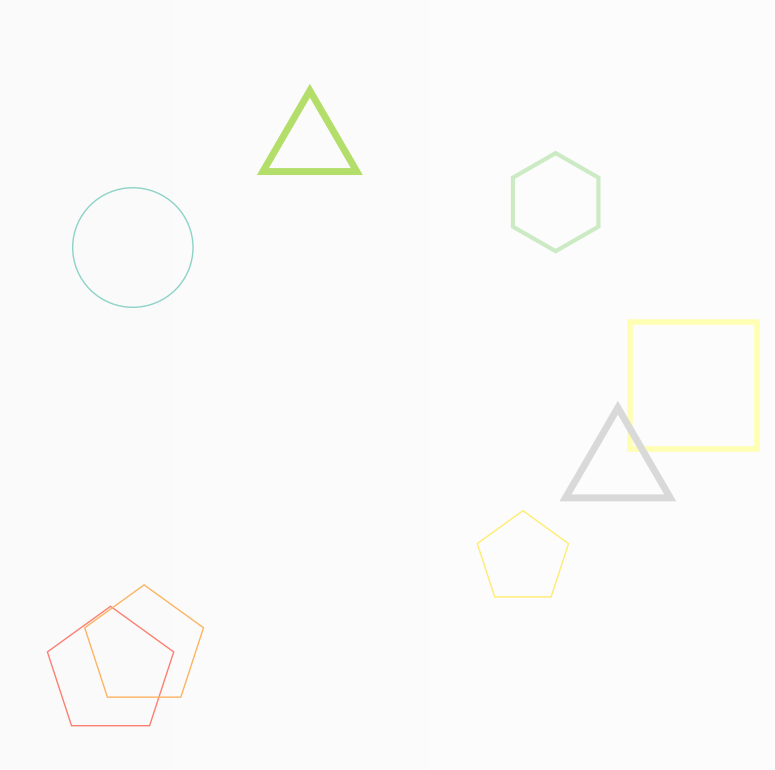[{"shape": "circle", "thickness": 0.5, "radius": 0.39, "center": [0.171, 0.679]}, {"shape": "square", "thickness": 2, "radius": 0.41, "center": [0.895, 0.499]}, {"shape": "pentagon", "thickness": 0.5, "radius": 0.43, "center": [0.143, 0.127]}, {"shape": "pentagon", "thickness": 0.5, "radius": 0.4, "center": [0.186, 0.16]}, {"shape": "triangle", "thickness": 2.5, "radius": 0.35, "center": [0.4, 0.812]}, {"shape": "triangle", "thickness": 2.5, "radius": 0.39, "center": [0.797, 0.392]}, {"shape": "hexagon", "thickness": 1.5, "radius": 0.32, "center": [0.717, 0.737]}, {"shape": "pentagon", "thickness": 0.5, "radius": 0.31, "center": [0.675, 0.275]}]